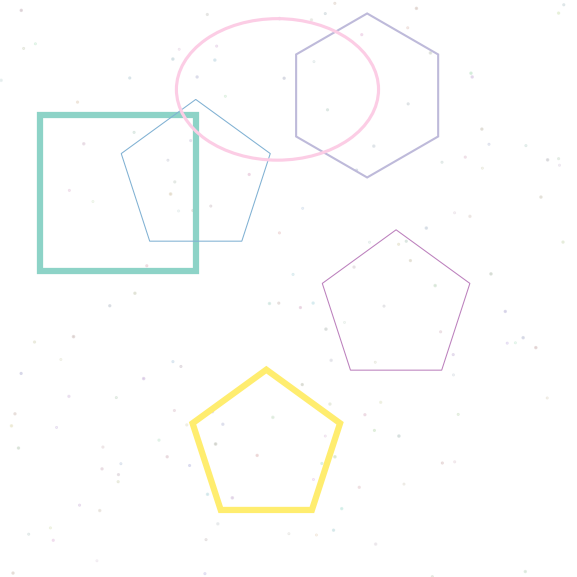[{"shape": "square", "thickness": 3, "radius": 0.68, "center": [0.204, 0.664]}, {"shape": "hexagon", "thickness": 1, "radius": 0.71, "center": [0.636, 0.834]}, {"shape": "pentagon", "thickness": 0.5, "radius": 0.68, "center": [0.339, 0.691]}, {"shape": "oval", "thickness": 1.5, "radius": 0.88, "center": [0.48, 0.844]}, {"shape": "pentagon", "thickness": 0.5, "radius": 0.67, "center": [0.686, 0.467]}, {"shape": "pentagon", "thickness": 3, "radius": 0.67, "center": [0.461, 0.225]}]